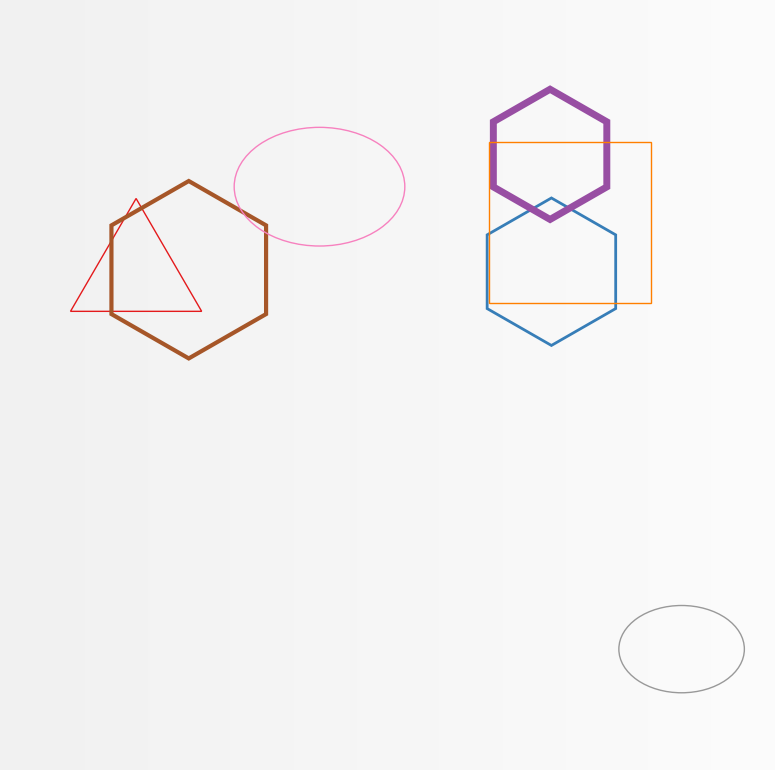[{"shape": "triangle", "thickness": 0.5, "radius": 0.49, "center": [0.176, 0.645]}, {"shape": "hexagon", "thickness": 1, "radius": 0.48, "center": [0.712, 0.647]}, {"shape": "hexagon", "thickness": 2.5, "radius": 0.42, "center": [0.71, 0.8]}, {"shape": "square", "thickness": 0.5, "radius": 0.52, "center": [0.736, 0.711]}, {"shape": "hexagon", "thickness": 1.5, "radius": 0.58, "center": [0.244, 0.65]}, {"shape": "oval", "thickness": 0.5, "radius": 0.55, "center": [0.412, 0.758]}, {"shape": "oval", "thickness": 0.5, "radius": 0.4, "center": [0.879, 0.157]}]